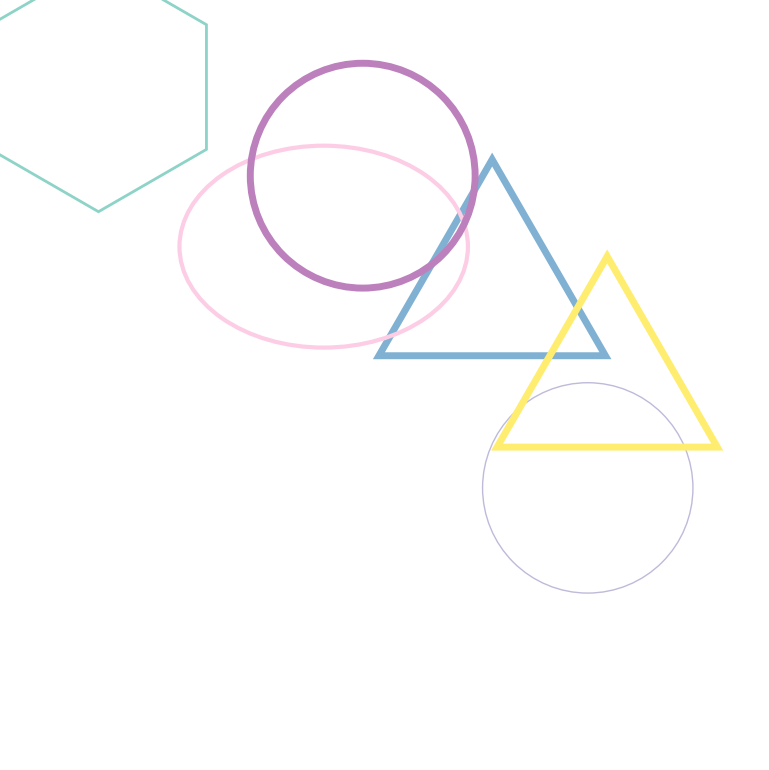[{"shape": "hexagon", "thickness": 1, "radius": 0.81, "center": [0.128, 0.887]}, {"shape": "circle", "thickness": 0.5, "radius": 0.68, "center": [0.763, 0.366]}, {"shape": "triangle", "thickness": 2.5, "radius": 0.85, "center": [0.639, 0.623]}, {"shape": "oval", "thickness": 1.5, "radius": 0.94, "center": [0.42, 0.68]}, {"shape": "circle", "thickness": 2.5, "radius": 0.73, "center": [0.471, 0.772]}, {"shape": "triangle", "thickness": 2.5, "radius": 0.83, "center": [0.789, 0.502]}]